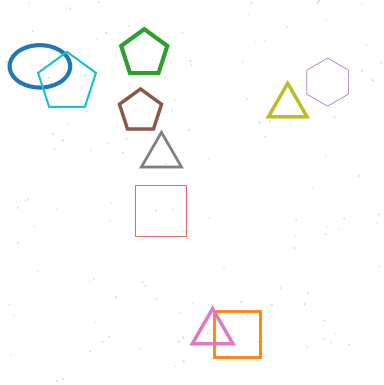[{"shape": "oval", "thickness": 3, "radius": 0.39, "center": [0.104, 0.828]}, {"shape": "square", "thickness": 2, "radius": 0.3, "center": [0.614, 0.133]}, {"shape": "pentagon", "thickness": 3, "radius": 0.32, "center": [0.375, 0.861]}, {"shape": "square", "thickness": 0.5, "radius": 0.33, "center": [0.417, 0.453]}, {"shape": "hexagon", "thickness": 0.5, "radius": 0.31, "center": [0.851, 0.787]}, {"shape": "pentagon", "thickness": 2.5, "radius": 0.29, "center": [0.365, 0.711]}, {"shape": "triangle", "thickness": 2.5, "radius": 0.3, "center": [0.552, 0.138]}, {"shape": "triangle", "thickness": 2, "radius": 0.3, "center": [0.419, 0.596]}, {"shape": "triangle", "thickness": 2.5, "radius": 0.29, "center": [0.747, 0.726]}, {"shape": "pentagon", "thickness": 1.5, "radius": 0.39, "center": [0.174, 0.786]}]